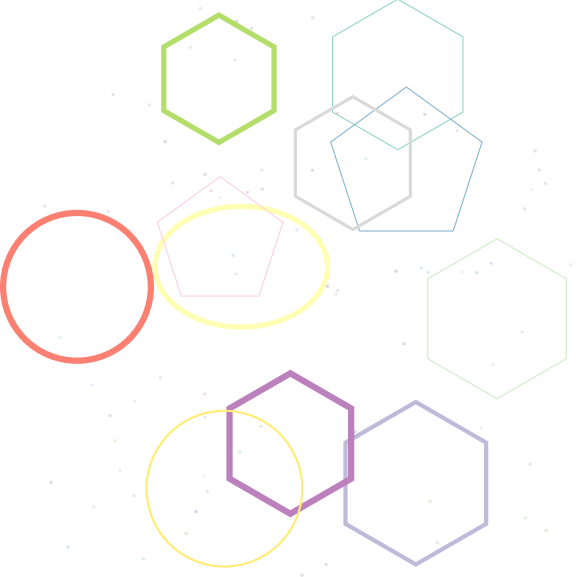[{"shape": "hexagon", "thickness": 0.5, "radius": 0.65, "center": [0.689, 0.87]}, {"shape": "oval", "thickness": 2.5, "radius": 0.75, "center": [0.418, 0.537]}, {"shape": "hexagon", "thickness": 2, "radius": 0.7, "center": [0.72, 0.162]}, {"shape": "circle", "thickness": 3, "radius": 0.64, "center": [0.133, 0.502]}, {"shape": "pentagon", "thickness": 0.5, "radius": 0.69, "center": [0.704, 0.711]}, {"shape": "hexagon", "thickness": 2.5, "radius": 0.55, "center": [0.379, 0.863]}, {"shape": "pentagon", "thickness": 0.5, "radius": 0.57, "center": [0.381, 0.579]}, {"shape": "hexagon", "thickness": 1.5, "radius": 0.57, "center": [0.611, 0.717]}, {"shape": "hexagon", "thickness": 3, "radius": 0.61, "center": [0.503, 0.231]}, {"shape": "hexagon", "thickness": 0.5, "radius": 0.69, "center": [0.861, 0.447]}, {"shape": "circle", "thickness": 1, "radius": 0.67, "center": [0.389, 0.153]}]